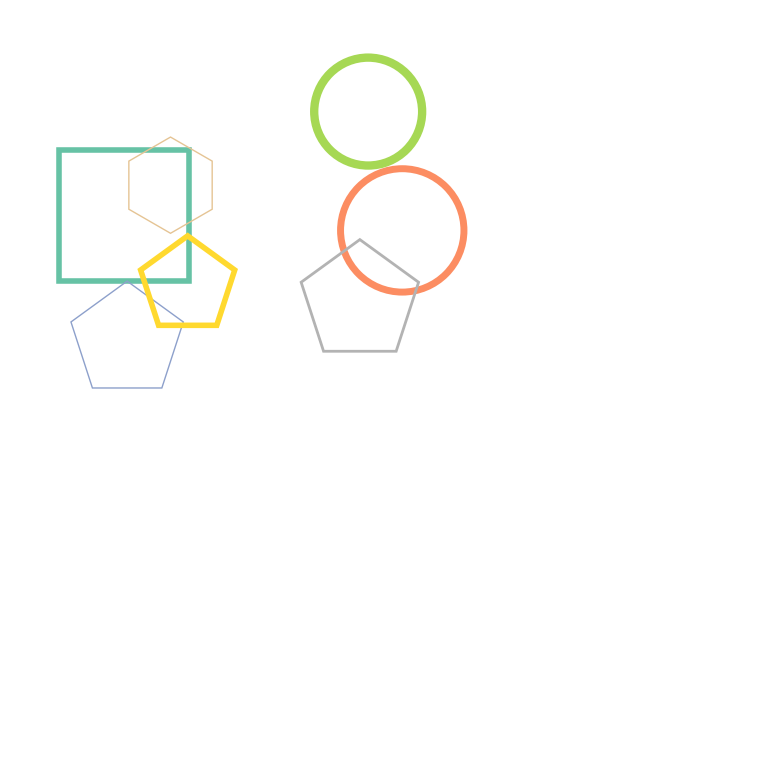[{"shape": "square", "thickness": 2, "radius": 0.42, "center": [0.161, 0.72]}, {"shape": "circle", "thickness": 2.5, "radius": 0.4, "center": [0.522, 0.701]}, {"shape": "pentagon", "thickness": 0.5, "radius": 0.38, "center": [0.165, 0.558]}, {"shape": "circle", "thickness": 3, "radius": 0.35, "center": [0.478, 0.855]}, {"shape": "pentagon", "thickness": 2, "radius": 0.32, "center": [0.244, 0.629]}, {"shape": "hexagon", "thickness": 0.5, "radius": 0.31, "center": [0.221, 0.76]}, {"shape": "pentagon", "thickness": 1, "radius": 0.4, "center": [0.467, 0.609]}]